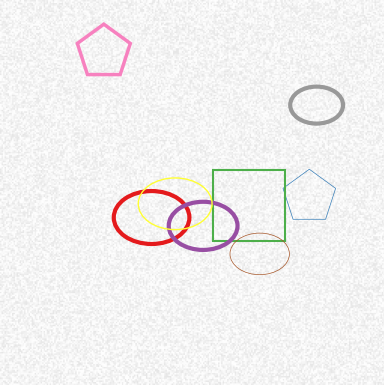[{"shape": "oval", "thickness": 3, "radius": 0.49, "center": [0.394, 0.435]}, {"shape": "pentagon", "thickness": 0.5, "radius": 0.36, "center": [0.803, 0.489]}, {"shape": "square", "thickness": 1.5, "radius": 0.46, "center": [0.647, 0.466]}, {"shape": "oval", "thickness": 3, "radius": 0.45, "center": [0.528, 0.413]}, {"shape": "oval", "thickness": 1, "radius": 0.48, "center": [0.455, 0.471]}, {"shape": "oval", "thickness": 0.5, "radius": 0.39, "center": [0.675, 0.341]}, {"shape": "pentagon", "thickness": 2.5, "radius": 0.36, "center": [0.27, 0.865]}, {"shape": "oval", "thickness": 3, "radius": 0.34, "center": [0.822, 0.727]}]